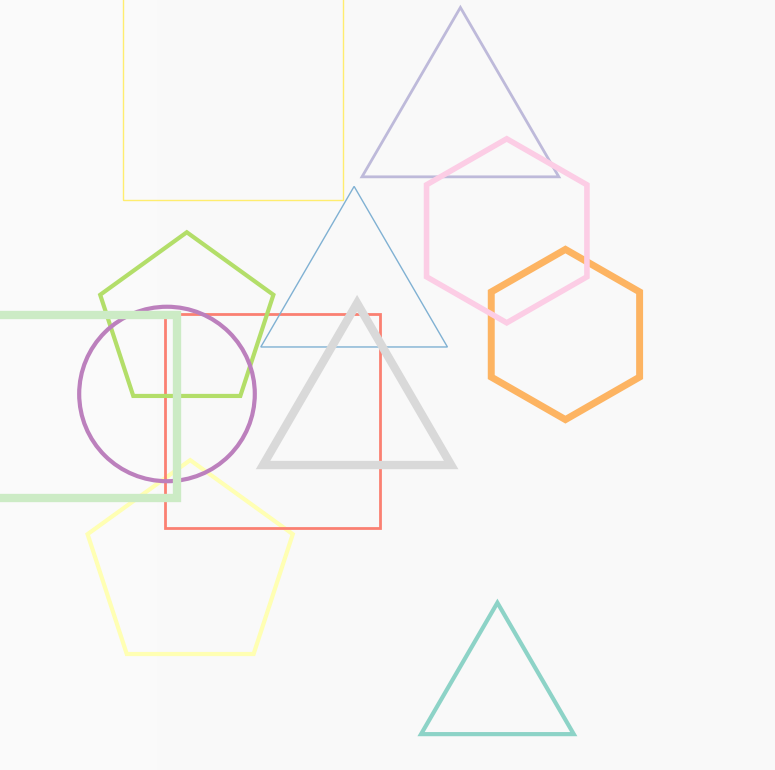[{"shape": "triangle", "thickness": 1.5, "radius": 0.57, "center": [0.642, 0.103]}, {"shape": "pentagon", "thickness": 1.5, "radius": 0.7, "center": [0.245, 0.263]}, {"shape": "triangle", "thickness": 1, "radius": 0.73, "center": [0.594, 0.844]}, {"shape": "square", "thickness": 1, "radius": 0.69, "center": [0.352, 0.453]}, {"shape": "triangle", "thickness": 0.5, "radius": 0.7, "center": [0.457, 0.619]}, {"shape": "hexagon", "thickness": 2.5, "radius": 0.55, "center": [0.73, 0.566]}, {"shape": "pentagon", "thickness": 1.5, "radius": 0.59, "center": [0.241, 0.581]}, {"shape": "hexagon", "thickness": 2, "radius": 0.6, "center": [0.654, 0.7]}, {"shape": "triangle", "thickness": 3, "radius": 0.7, "center": [0.461, 0.466]}, {"shape": "circle", "thickness": 1.5, "radius": 0.57, "center": [0.215, 0.488]}, {"shape": "square", "thickness": 3, "radius": 0.59, "center": [0.109, 0.472]}, {"shape": "square", "thickness": 0.5, "radius": 0.71, "center": [0.301, 0.882]}]